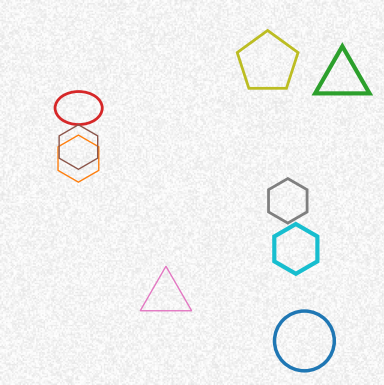[{"shape": "circle", "thickness": 2.5, "radius": 0.39, "center": [0.791, 0.114]}, {"shape": "hexagon", "thickness": 1, "radius": 0.31, "center": [0.204, 0.588]}, {"shape": "triangle", "thickness": 3, "radius": 0.41, "center": [0.889, 0.798]}, {"shape": "oval", "thickness": 2, "radius": 0.31, "center": [0.204, 0.719]}, {"shape": "hexagon", "thickness": 1, "radius": 0.29, "center": [0.204, 0.618]}, {"shape": "triangle", "thickness": 1, "radius": 0.39, "center": [0.431, 0.231]}, {"shape": "hexagon", "thickness": 2, "radius": 0.29, "center": [0.748, 0.478]}, {"shape": "pentagon", "thickness": 2, "radius": 0.42, "center": [0.695, 0.838]}, {"shape": "hexagon", "thickness": 3, "radius": 0.32, "center": [0.768, 0.353]}]